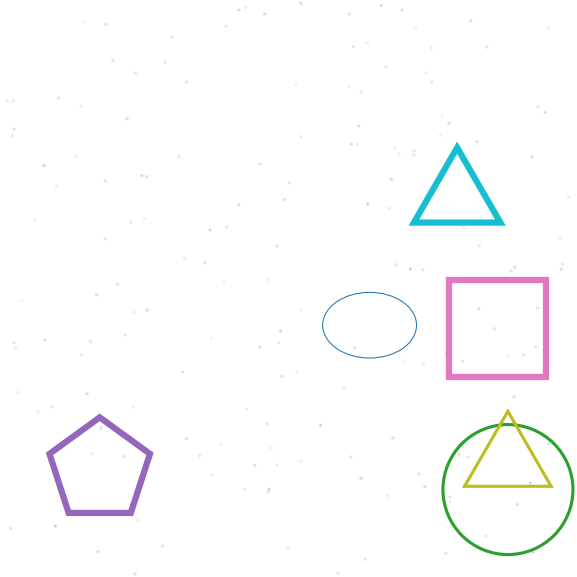[{"shape": "oval", "thickness": 0.5, "radius": 0.41, "center": [0.64, 0.436]}, {"shape": "circle", "thickness": 1.5, "radius": 0.56, "center": [0.88, 0.151]}, {"shape": "pentagon", "thickness": 3, "radius": 0.46, "center": [0.173, 0.185]}, {"shape": "square", "thickness": 3, "radius": 0.42, "center": [0.862, 0.43]}, {"shape": "triangle", "thickness": 1.5, "radius": 0.43, "center": [0.879, 0.2]}, {"shape": "triangle", "thickness": 3, "radius": 0.43, "center": [0.792, 0.657]}]